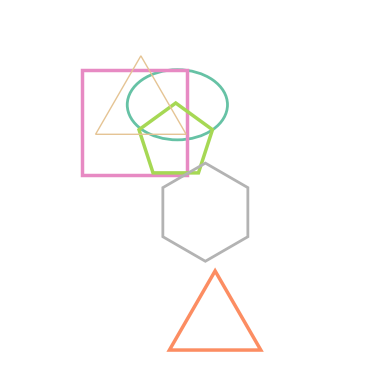[{"shape": "oval", "thickness": 2, "radius": 0.65, "center": [0.461, 0.728]}, {"shape": "triangle", "thickness": 2.5, "radius": 0.69, "center": [0.559, 0.159]}, {"shape": "square", "thickness": 2.5, "radius": 0.68, "center": [0.35, 0.681]}, {"shape": "pentagon", "thickness": 2.5, "radius": 0.5, "center": [0.456, 0.632]}, {"shape": "triangle", "thickness": 1, "radius": 0.68, "center": [0.366, 0.719]}, {"shape": "hexagon", "thickness": 2, "radius": 0.64, "center": [0.533, 0.449]}]